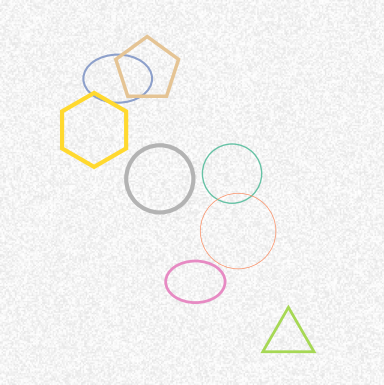[{"shape": "circle", "thickness": 1, "radius": 0.38, "center": [0.603, 0.549]}, {"shape": "circle", "thickness": 0.5, "radius": 0.49, "center": [0.618, 0.4]}, {"shape": "oval", "thickness": 1.5, "radius": 0.45, "center": [0.306, 0.796]}, {"shape": "oval", "thickness": 2, "radius": 0.39, "center": [0.507, 0.268]}, {"shape": "triangle", "thickness": 2, "radius": 0.38, "center": [0.749, 0.125]}, {"shape": "hexagon", "thickness": 3, "radius": 0.48, "center": [0.244, 0.663]}, {"shape": "pentagon", "thickness": 2.5, "radius": 0.43, "center": [0.382, 0.819]}, {"shape": "circle", "thickness": 3, "radius": 0.44, "center": [0.415, 0.535]}]